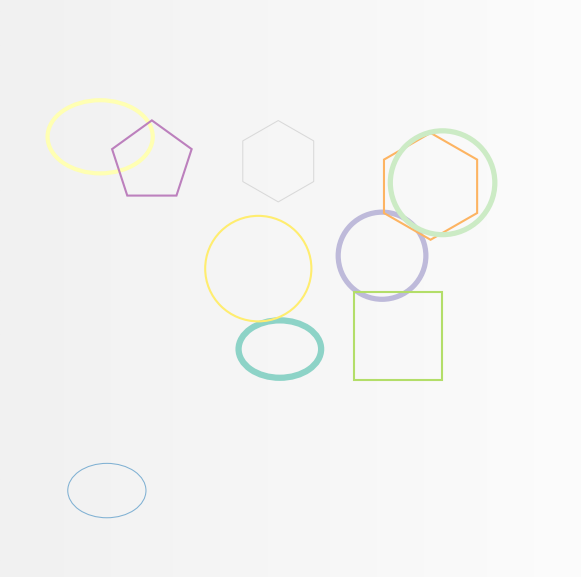[{"shape": "oval", "thickness": 3, "radius": 0.36, "center": [0.481, 0.395]}, {"shape": "oval", "thickness": 2, "radius": 0.45, "center": [0.172, 0.762]}, {"shape": "circle", "thickness": 2.5, "radius": 0.38, "center": [0.657, 0.556]}, {"shape": "oval", "thickness": 0.5, "radius": 0.34, "center": [0.184, 0.15]}, {"shape": "hexagon", "thickness": 1, "radius": 0.46, "center": [0.741, 0.676]}, {"shape": "square", "thickness": 1, "radius": 0.38, "center": [0.685, 0.417]}, {"shape": "hexagon", "thickness": 0.5, "radius": 0.35, "center": [0.479, 0.72]}, {"shape": "pentagon", "thickness": 1, "radius": 0.36, "center": [0.261, 0.719]}, {"shape": "circle", "thickness": 2.5, "radius": 0.45, "center": [0.761, 0.683]}, {"shape": "circle", "thickness": 1, "radius": 0.46, "center": [0.444, 0.534]}]